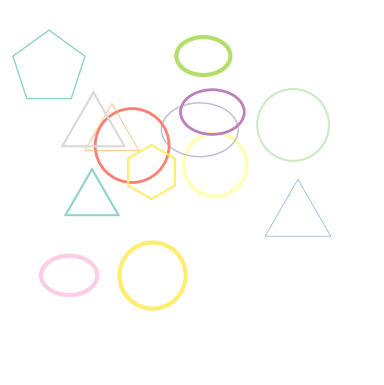[{"shape": "pentagon", "thickness": 1, "radius": 0.49, "center": [0.127, 0.824]}, {"shape": "triangle", "thickness": 1.5, "radius": 0.4, "center": [0.239, 0.481]}, {"shape": "circle", "thickness": 2.5, "radius": 0.41, "center": [0.559, 0.572]}, {"shape": "oval", "thickness": 1, "radius": 0.5, "center": [0.519, 0.663]}, {"shape": "circle", "thickness": 2, "radius": 0.48, "center": [0.343, 0.622]}, {"shape": "triangle", "thickness": 0.5, "radius": 0.49, "center": [0.774, 0.436]}, {"shape": "triangle", "thickness": 0.5, "radius": 0.41, "center": [0.291, 0.65]}, {"shape": "oval", "thickness": 3, "radius": 0.35, "center": [0.528, 0.854]}, {"shape": "oval", "thickness": 3, "radius": 0.36, "center": [0.18, 0.285]}, {"shape": "triangle", "thickness": 1.5, "radius": 0.47, "center": [0.243, 0.667]}, {"shape": "oval", "thickness": 2, "radius": 0.41, "center": [0.552, 0.709]}, {"shape": "circle", "thickness": 1.5, "radius": 0.47, "center": [0.761, 0.676]}, {"shape": "circle", "thickness": 3, "radius": 0.43, "center": [0.396, 0.284]}, {"shape": "hexagon", "thickness": 1.5, "radius": 0.35, "center": [0.394, 0.553]}]